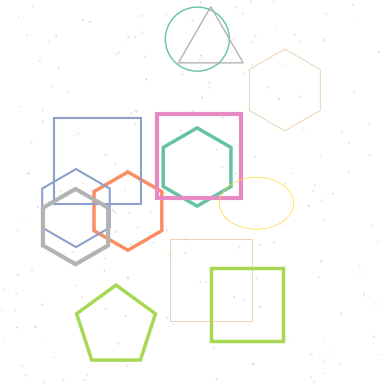[{"shape": "circle", "thickness": 1, "radius": 0.42, "center": [0.513, 0.898]}, {"shape": "hexagon", "thickness": 2.5, "radius": 0.51, "center": [0.512, 0.566]}, {"shape": "hexagon", "thickness": 2.5, "radius": 0.51, "center": [0.332, 0.452]}, {"shape": "hexagon", "thickness": 1.5, "radius": 0.51, "center": [0.197, 0.46]}, {"shape": "square", "thickness": 1.5, "radius": 0.56, "center": [0.254, 0.582]}, {"shape": "square", "thickness": 3, "radius": 0.55, "center": [0.518, 0.595]}, {"shape": "square", "thickness": 2.5, "radius": 0.47, "center": [0.641, 0.209]}, {"shape": "pentagon", "thickness": 2.5, "radius": 0.54, "center": [0.301, 0.152]}, {"shape": "oval", "thickness": 0.5, "radius": 0.48, "center": [0.666, 0.472]}, {"shape": "square", "thickness": 0.5, "radius": 0.53, "center": [0.549, 0.272]}, {"shape": "hexagon", "thickness": 0.5, "radius": 0.53, "center": [0.74, 0.766]}, {"shape": "triangle", "thickness": 1, "radius": 0.49, "center": [0.547, 0.885]}, {"shape": "hexagon", "thickness": 3, "radius": 0.49, "center": [0.196, 0.411]}]